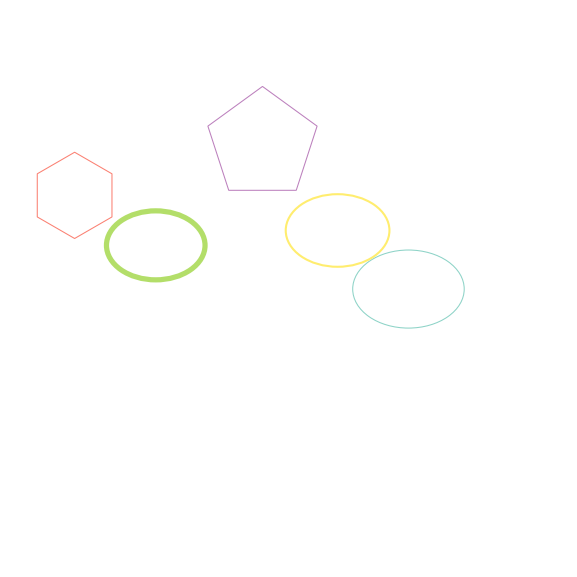[{"shape": "oval", "thickness": 0.5, "radius": 0.48, "center": [0.707, 0.499]}, {"shape": "hexagon", "thickness": 0.5, "radius": 0.37, "center": [0.129, 0.661]}, {"shape": "oval", "thickness": 2.5, "radius": 0.43, "center": [0.27, 0.574]}, {"shape": "pentagon", "thickness": 0.5, "radius": 0.5, "center": [0.455, 0.75]}, {"shape": "oval", "thickness": 1, "radius": 0.45, "center": [0.585, 0.6]}]